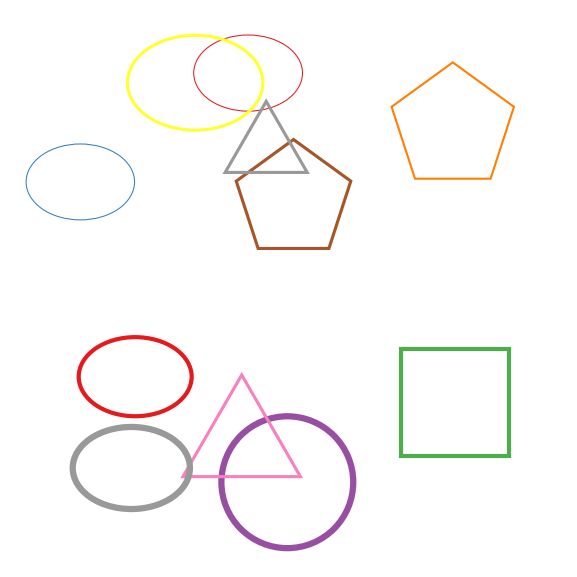[{"shape": "oval", "thickness": 0.5, "radius": 0.47, "center": [0.43, 0.873]}, {"shape": "oval", "thickness": 2, "radius": 0.49, "center": [0.234, 0.347]}, {"shape": "oval", "thickness": 0.5, "radius": 0.47, "center": [0.139, 0.684]}, {"shape": "square", "thickness": 2, "radius": 0.47, "center": [0.788, 0.302]}, {"shape": "circle", "thickness": 3, "radius": 0.57, "center": [0.498, 0.164]}, {"shape": "pentagon", "thickness": 1, "radius": 0.56, "center": [0.784, 0.78]}, {"shape": "oval", "thickness": 1.5, "radius": 0.59, "center": [0.338, 0.856]}, {"shape": "pentagon", "thickness": 1.5, "radius": 0.52, "center": [0.508, 0.653]}, {"shape": "triangle", "thickness": 1.5, "radius": 0.59, "center": [0.419, 0.233]}, {"shape": "triangle", "thickness": 1.5, "radius": 0.41, "center": [0.461, 0.742]}, {"shape": "oval", "thickness": 3, "radius": 0.51, "center": [0.227, 0.189]}]